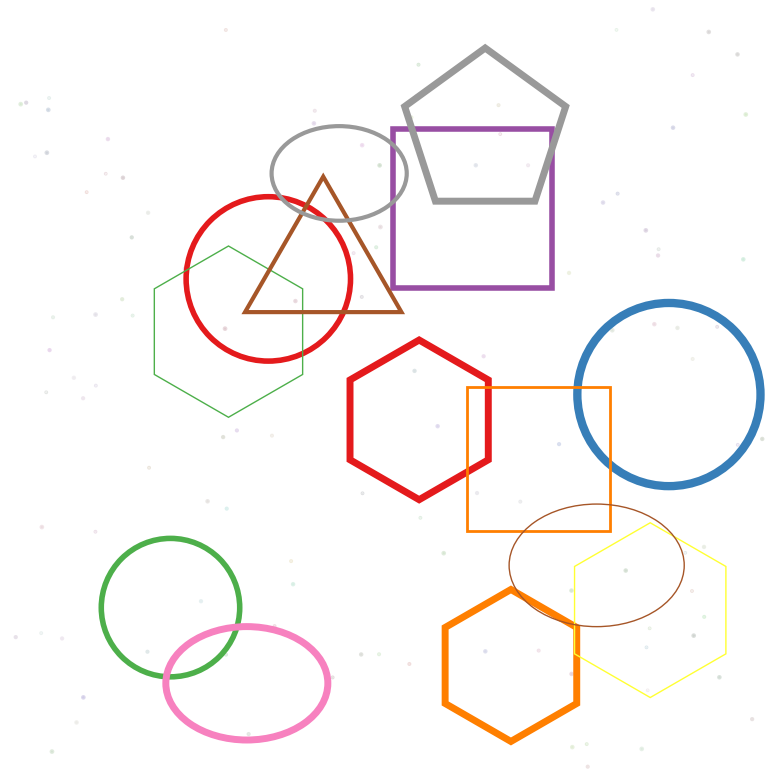[{"shape": "circle", "thickness": 2, "radius": 0.53, "center": [0.348, 0.638]}, {"shape": "hexagon", "thickness": 2.5, "radius": 0.52, "center": [0.544, 0.455]}, {"shape": "circle", "thickness": 3, "radius": 0.59, "center": [0.869, 0.488]}, {"shape": "circle", "thickness": 2, "radius": 0.45, "center": [0.221, 0.211]}, {"shape": "hexagon", "thickness": 0.5, "radius": 0.56, "center": [0.297, 0.569]}, {"shape": "square", "thickness": 2, "radius": 0.52, "center": [0.614, 0.729]}, {"shape": "square", "thickness": 1, "radius": 0.47, "center": [0.699, 0.404]}, {"shape": "hexagon", "thickness": 2.5, "radius": 0.49, "center": [0.664, 0.136]}, {"shape": "hexagon", "thickness": 0.5, "radius": 0.57, "center": [0.844, 0.208]}, {"shape": "triangle", "thickness": 1.5, "radius": 0.59, "center": [0.42, 0.653]}, {"shape": "oval", "thickness": 0.5, "radius": 0.57, "center": [0.775, 0.266]}, {"shape": "oval", "thickness": 2.5, "radius": 0.53, "center": [0.321, 0.113]}, {"shape": "oval", "thickness": 1.5, "radius": 0.44, "center": [0.44, 0.775]}, {"shape": "pentagon", "thickness": 2.5, "radius": 0.55, "center": [0.63, 0.828]}]